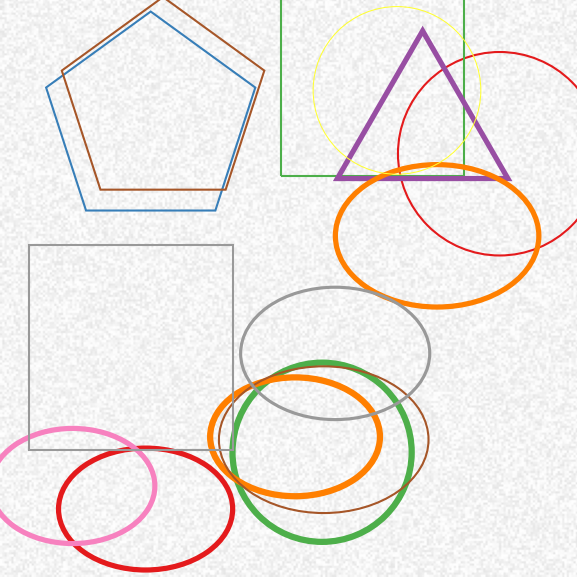[{"shape": "oval", "thickness": 2.5, "radius": 0.75, "center": [0.252, 0.118]}, {"shape": "circle", "thickness": 1, "radius": 0.88, "center": [0.865, 0.733]}, {"shape": "pentagon", "thickness": 1, "radius": 0.95, "center": [0.261, 0.789]}, {"shape": "square", "thickness": 1, "radius": 0.79, "center": [0.645, 0.853]}, {"shape": "circle", "thickness": 3, "radius": 0.78, "center": [0.558, 0.216]}, {"shape": "triangle", "thickness": 2.5, "radius": 0.85, "center": [0.732, 0.775]}, {"shape": "oval", "thickness": 3, "radius": 0.74, "center": [0.511, 0.243]}, {"shape": "oval", "thickness": 2.5, "radius": 0.88, "center": [0.757, 0.591]}, {"shape": "circle", "thickness": 0.5, "radius": 0.73, "center": [0.687, 0.843]}, {"shape": "pentagon", "thickness": 1, "radius": 0.92, "center": [0.282, 0.82]}, {"shape": "oval", "thickness": 1, "radius": 0.91, "center": [0.561, 0.238]}, {"shape": "oval", "thickness": 2.5, "radius": 0.71, "center": [0.126, 0.158]}, {"shape": "square", "thickness": 1, "radius": 0.88, "center": [0.226, 0.397]}, {"shape": "oval", "thickness": 1.5, "radius": 0.82, "center": [0.58, 0.387]}]